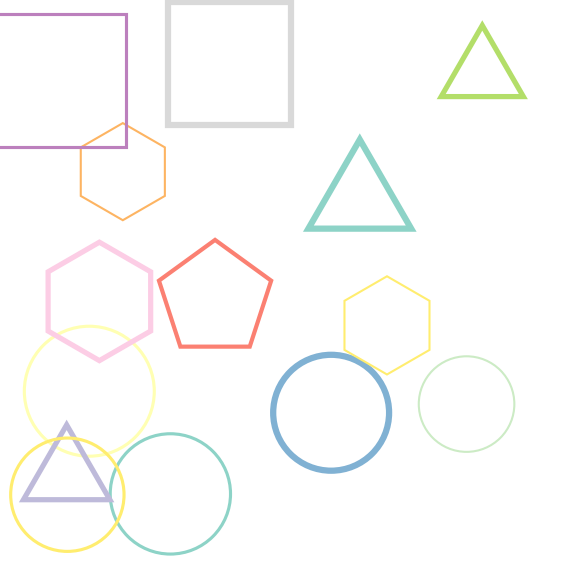[{"shape": "triangle", "thickness": 3, "radius": 0.51, "center": [0.623, 0.655]}, {"shape": "circle", "thickness": 1.5, "radius": 0.52, "center": [0.295, 0.144]}, {"shape": "circle", "thickness": 1.5, "radius": 0.56, "center": [0.155, 0.322]}, {"shape": "triangle", "thickness": 2.5, "radius": 0.43, "center": [0.115, 0.177]}, {"shape": "pentagon", "thickness": 2, "radius": 0.51, "center": [0.372, 0.482]}, {"shape": "circle", "thickness": 3, "radius": 0.5, "center": [0.573, 0.284]}, {"shape": "hexagon", "thickness": 1, "radius": 0.42, "center": [0.213, 0.702]}, {"shape": "triangle", "thickness": 2.5, "radius": 0.41, "center": [0.835, 0.873]}, {"shape": "hexagon", "thickness": 2.5, "radius": 0.51, "center": [0.172, 0.477]}, {"shape": "square", "thickness": 3, "radius": 0.53, "center": [0.397, 0.89]}, {"shape": "square", "thickness": 1.5, "radius": 0.58, "center": [0.102, 0.86]}, {"shape": "circle", "thickness": 1, "radius": 0.41, "center": [0.808, 0.299]}, {"shape": "circle", "thickness": 1.5, "radius": 0.49, "center": [0.117, 0.142]}, {"shape": "hexagon", "thickness": 1, "radius": 0.43, "center": [0.67, 0.436]}]